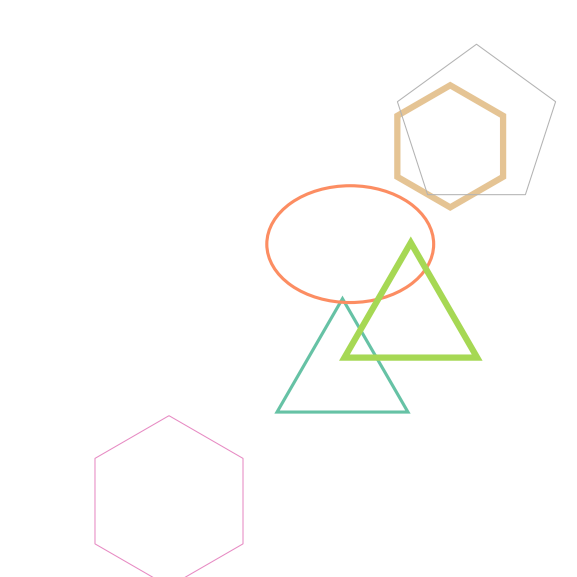[{"shape": "triangle", "thickness": 1.5, "radius": 0.65, "center": [0.593, 0.351]}, {"shape": "oval", "thickness": 1.5, "radius": 0.72, "center": [0.606, 0.576]}, {"shape": "hexagon", "thickness": 0.5, "radius": 0.74, "center": [0.293, 0.131]}, {"shape": "triangle", "thickness": 3, "radius": 0.66, "center": [0.711, 0.446]}, {"shape": "hexagon", "thickness": 3, "radius": 0.53, "center": [0.78, 0.746]}, {"shape": "pentagon", "thickness": 0.5, "radius": 0.72, "center": [0.825, 0.779]}]